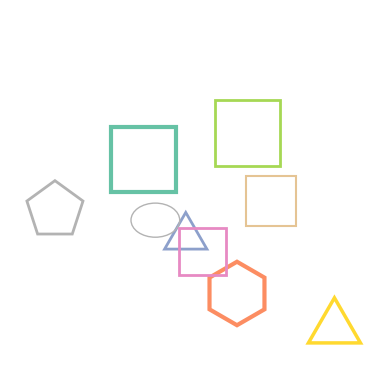[{"shape": "square", "thickness": 3, "radius": 0.42, "center": [0.373, 0.586]}, {"shape": "hexagon", "thickness": 3, "radius": 0.41, "center": [0.616, 0.238]}, {"shape": "triangle", "thickness": 2, "radius": 0.32, "center": [0.482, 0.385]}, {"shape": "square", "thickness": 2, "radius": 0.31, "center": [0.526, 0.346]}, {"shape": "square", "thickness": 2, "radius": 0.43, "center": [0.643, 0.654]}, {"shape": "triangle", "thickness": 2.5, "radius": 0.39, "center": [0.869, 0.148]}, {"shape": "square", "thickness": 1.5, "radius": 0.33, "center": [0.704, 0.479]}, {"shape": "oval", "thickness": 1, "radius": 0.32, "center": [0.403, 0.428]}, {"shape": "pentagon", "thickness": 2, "radius": 0.38, "center": [0.143, 0.454]}]